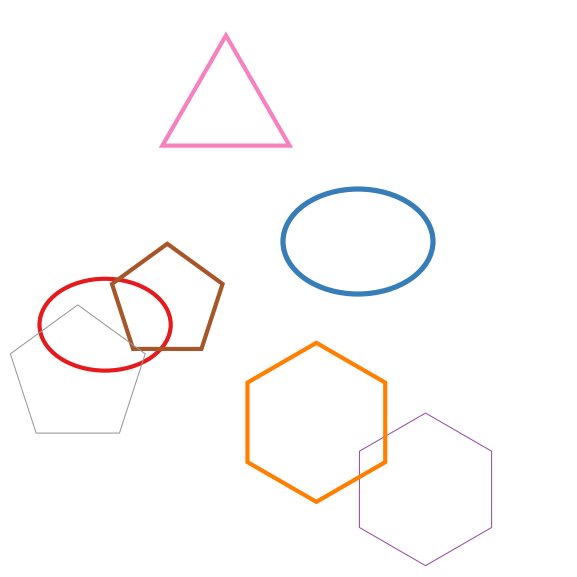[{"shape": "oval", "thickness": 2, "radius": 0.57, "center": [0.182, 0.437]}, {"shape": "oval", "thickness": 2.5, "radius": 0.65, "center": [0.62, 0.581]}, {"shape": "hexagon", "thickness": 0.5, "radius": 0.66, "center": [0.737, 0.152]}, {"shape": "hexagon", "thickness": 2, "radius": 0.69, "center": [0.548, 0.268]}, {"shape": "pentagon", "thickness": 2, "radius": 0.5, "center": [0.29, 0.476]}, {"shape": "triangle", "thickness": 2, "radius": 0.64, "center": [0.391, 0.811]}, {"shape": "pentagon", "thickness": 0.5, "radius": 0.61, "center": [0.135, 0.348]}]